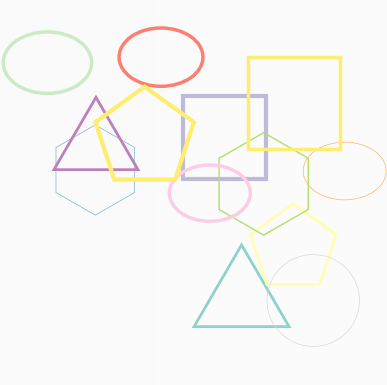[{"shape": "triangle", "thickness": 2, "radius": 0.71, "center": [0.623, 0.222]}, {"shape": "pentagon", "thickness": 2, "radius": 0.58, "center": [0.757, 0.355]}, {"shape": "square", "thickness": 3, "radius": 0.54, "center": [0.579, 0.642]}, {"shape": "oval", "thickness": 2.5, "radius": 0.54, "center": [0.416, 0.852]}, {"shape": "hexagon", "thickness": 0.5, "radius": 0.59, "center": [0.246, 0.558]}, {"shape": "oval", "thickness": 0.5, "radius": 0.54, "center": [0.889, 0.556]}, {"shape": "hexagon", "thickness": 1, "radius": 0.66, "center": [0.681, 0.522]}, {"shape": "oval", "thickness": 2.5, "radius": 0.52, "center": [0.541, 0.498]}, {"shape": "circle", "thickness": 0.5, "radius": 0.6, "center": [0.808, 0.22]}, {"shape": "triangle", "thickness": 2, "radius": 0.63, "center": [0.248, 0.622]}, {"shape": "oval", "thickness": 2.5, "radius": 0.57, "center": [0.122, 0.837]}, {"shape": "square", "thickness": 2.5, "radius": 0.6, "center": [0.758, 0.733]}, {"shape": "pentagon", "thickness": 3, "radius": 0.67, "center": [0.373, 0.642]}]